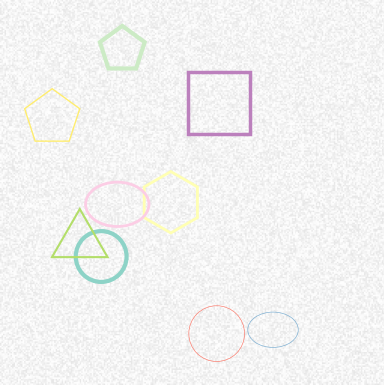[{"shape": "circle", "thickness": 3, "radius": 0.33, "center": [0.263, 0.334]}, {"shape": "hexagon", "thickness": 2, "radius": 0.4, "center": [0.444, 0.475]}, {"shape": "circle", "thickness": 0.5, "radius": 0.36, "center": [0.563, 0.133]}, {"shape": "oval", "thickness": 0.5, "radius": 0.33, "center": [0.709, 0.143]}, {"shape": "triangle", "thickness": 1.5, "radius": 0.42, "center": [0.207, 0.374]}, {"shape": "oval", "thickness": 2, "radius": 0.41, "center": [0.305, 0.469]}, {"shape": "square", "thickness": 2.5, "radius": 0.4, "center": [0.568, 0.732]}, {"shape": "pentagon", "thickness": 3, "radius": 0.31, "center": [0.318, 0.872]}, {"shape": "pentagon", "thickness": 1, "radius": 0.38, "center": [0.136, 0.694]}]